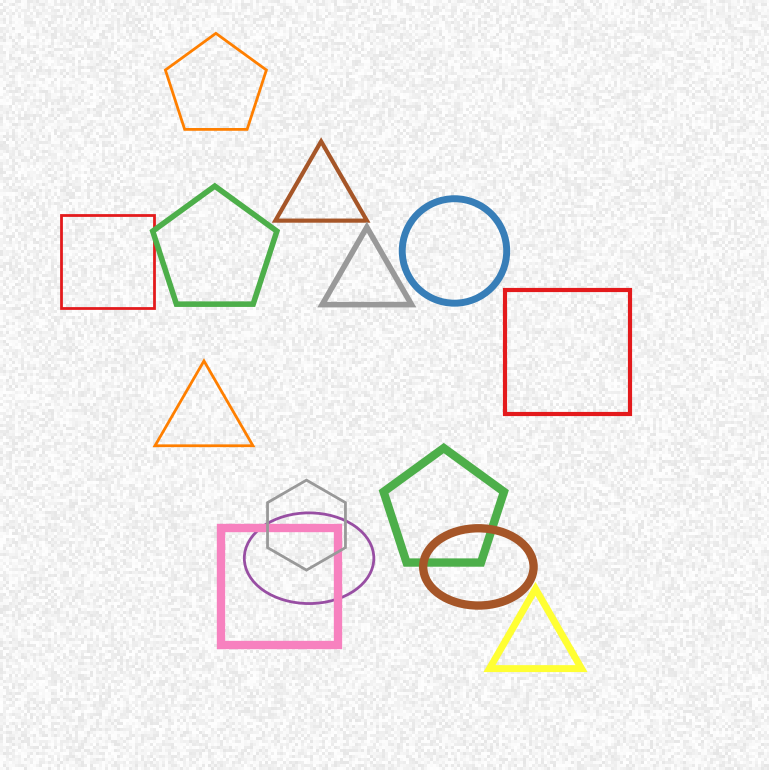[{"shape": "square", "thickness": 1.5, "radius": 0.4, "center": [0.737, 0.543]}, {"shape": "square", "thickness": 1, "radius": 0.3, "center": [0.14, 0.66]}, {"shape": "circle", "thickness": 2.5, "radius": 0.34, "center": [0.59, 0.674]}, {"shape": "pentagon", "thickness": 2, "radius": 0.42, "center": [0.279, 0.674]}, {"shape": "pentagon", "thickness": 3, "radius": 0.41, "center": [0.576, 0.336]}, {"shape": "oval", "thickness": 1, "radius": 0.42, "center": [0.401, 0.275]}, {"shape": "pentagon", "thickness": 1, "radius": 0.34, "center": [0.28, 0.888]}, {"shape": "triangle", "thickness": 1, "radius": 0.37, "center": [0.265, 0.458]}, {"shape": "triangle", "thickness": 2.5, "radius": 0.35, "center": [0.695, 0.166]}, {"shape": "triangle", "thickness": 1.5, "radius": 0.34, "center": [0.417, 0.748]}, {"shape": "oval", "thickness": 3, "radius": 0.36, "center": [0.621, 0.264]}, {"shape": "square", "thickness": 3, "radius": 0.38, "center": [0.363, 0.238]}, {"shape": "triangle", "thickness": 2, "radius": 0.34, "center": [0.476, 0.638]}, {"shape": "hexagon", "thickness": 1, "radius": 0.29, "center": [0.398, 0.318]}]